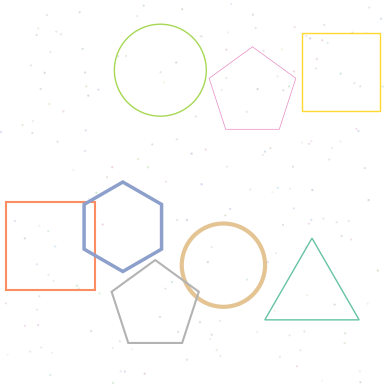[{"shape": "triangle", "thickness": 1, "radius": 0.71, "center": [0.81, 0.24]}, {"shape": "square", "thickness": 1.5, "radius": 0.58, "center": [0.132, 0.361]}, {"shape": "hexagon", "thickness": 2.5, "radius": 0.58, "center": [0.319, 0.411]}, {"shape": "pentagon", "thickness": 0.5, "radius": 0.59, "center": [0.656, 0.76]}, {"shape": "circle", "thickness": 1, "radius": 0.6, "center": [0.416, 0.818]}, {"shape": "square", "thickness": 1, "radius": 0.51, "center": [0.887, 0.813]}, {"shape": "circle", "thickness": 3, "radius": 0.54, "center": [0.58, 0.311]}, {"shape": "pentagon", "thickness": 1.5, "radius": 0.6, "center": [0.403, 0.205]}]